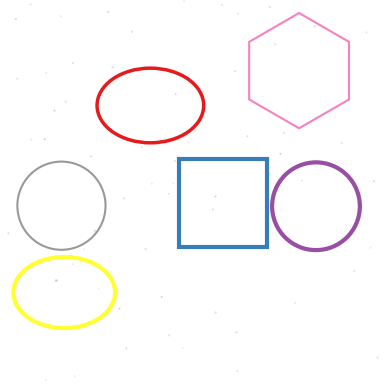[{"shape": "oval", "thickness": 2.5, "radius": 0.69, "center": [0.391, 0.726]}, {"shape": "square", "thickness": 3, "radius": 0.57, "center": [0.579, 0.473]}, {"shape": "circle", "thickness": 3, "radius": 0.57, "center": [0.821, 0.464]}, {"shape": "oval", "thickness": 3, "radius": 0.66, "center": [0.167, 0.24]}, {"shape": "hexagon", "thickness": 1.5, "radius": 0.75, "center": [0.777, 0.817]}, {"shape": "circle", "thickness": 1.5, "radius": 0.57, "center": [0.16, 0.466]}]